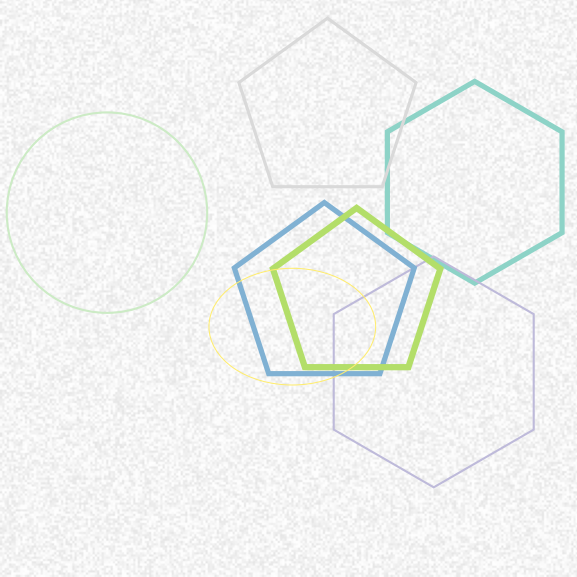[{"shape": "hexagon", "thickness": 2.5, "radius": 0.87, "center": [0.822, 0.684]}, {"shape": "hexagon", "thickness": 1, "radius": 1.0, "center": [0.751, 0.355]}, {"shape": "pentagon", "thickness": 2.5, "radius": 0.82, "center": [0.562, 0.485]}, {"shape": "pentagon", "thickness": 3, "radius": 0.76, "center": [0.618, 0.487]}, {"shape": "pentagon", "thickness": 1.5, "radius": 0.81, "center": [0.567, 0.806]}, {"shape": "circle", "thickness": 1, "radius": 0.87, "center": [0.185, 0.631]}, {"shape": "oval", "thickness": 0.5, "radius": 0.72, "center": [0.506, 0.434]}]